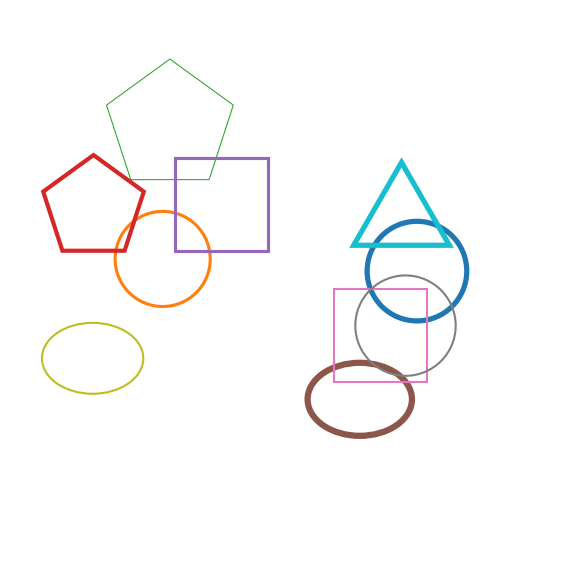[{"shape": "circle", "thickness": 2.5, "radius": 0.43, "center": [0.722, 0.53]}, {"shape": "circle", "thickness": 1.5, "radius": 0.41, "center": [0.282, 0.551]}, {"shape": "pentagon", "thickness": 0.5, "radius": 0.58, "center": [0.294, 0.781]}, {"shape": "pentagon", "thickness": 2, "radius": 0.46, "center": [0.162, 0.639]}, {"shape": "square", "thickness": 1.5, "radius": 0.4, "center": [0.383, 0.645]}, {"shape": "oval", "thickness": 3, "radius": 0.45, "center": [0.623, 0.308]}, {"shape": "square", "thickness": 1, "radius": 0.4, "center": [0.659, 0.419]}, {"shape": "circle", "thickness": 1, "radius": 0.43, "center": [0.702, 0.435]}, {"shape": "oval", "thickness": 1, "radius": 0.44, "center": [0.16, 0.379]}, {"shape": "triangle", "thickness": 2.5, "radius": 0.48, "center": [0.695, 0.622]}]